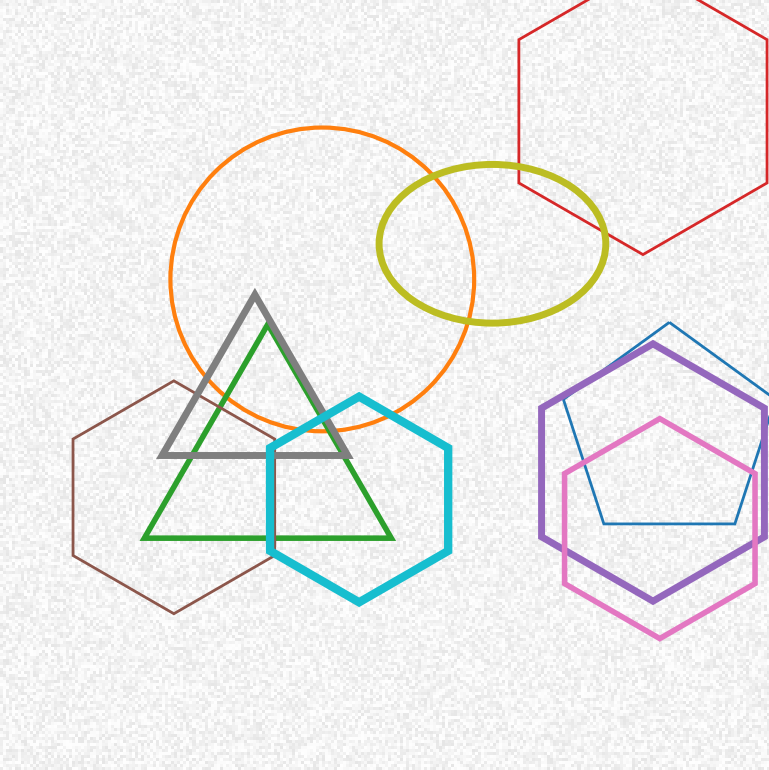[{"shape": "pentagon", "thickness": 1, "radius": 0.72, "center": [0.869, 0.437]}, {"shape": "circle", "thickness": 1.5, "radius": 0.99, "center": [0.419, 0.637]}, {"shape": "triangle", "thickness": 2, "radius": 0.93, "center": [0.348, 0.394]}, {"shape": "hexagon", "thickness": 1, "radius": 0.93, "center": [0.835, 0.855]}, {"shape": "hexagon", "thickness": 2.5, "radius": 0.84, "center": [0.848, 0.386]}, {"shape": "hexagon", "thickness": 1, "radius": 0.76, "center": [0.226, 0.354]}, {"shape": "hexagon", "thickness": 2, "radius": 0.71, "center": [0.857, 0.314]}, {"shape": "triangle", "thickness": 2.5, "radius": 0.7, "center": [0.331, 0.478]}, {"shape": "oval", "thickness": 2.5, "radius": 0.74, "center": [0.64, 0.683]}, {"shape": "hexagon", "thickness": 3, "radius": 0.67, "center": [0.466, 0.351]}]